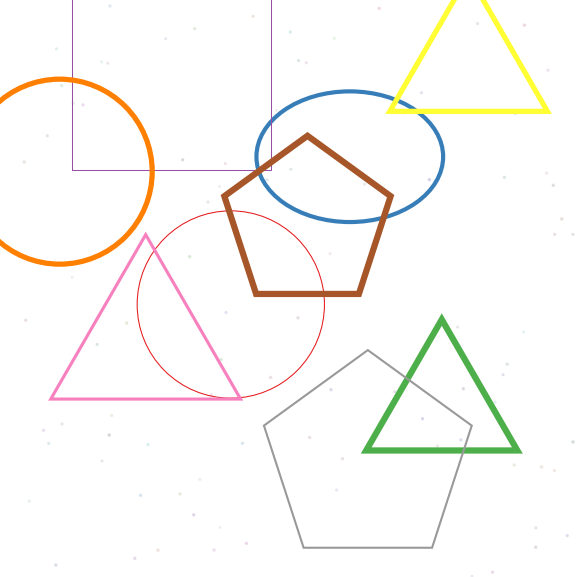[{"shape": "circle", "thickness": 0.5, "radius": 0.81, "center": [0.4, 0.472]}, {"shape": "oval", "thickness": 2, "radius": 0.81, "center": [0.606, 0.728]}, {"shape": "triangle", "thickness": 3, "radius": 0.76, "center": [0.765, 0.295]}, {"shape": "square", "thickness": 0.5, "radius": 0.86, "center": [0.296, 0.878]}, {"shape": "circle", "thickness": 2.5, "radius": 0.8, "center": [0.103, 0.702]}, {"shape": "triangle", "thickness": 2.5, "radius": 0.79, "center": [0.811, 0.885]}, {"shape": "pentagon", "thickness": 3, "radius": 0.76, "center": [0.532, 0.613]}, {"shape": "triangle", "thickness": 1.5, "radius": 0.95, "center": [0.252, 0.403]}, {"shape": "pentagon", "thickness": 1, "radius": 0.95, "center": [0.637, 0.204]}]